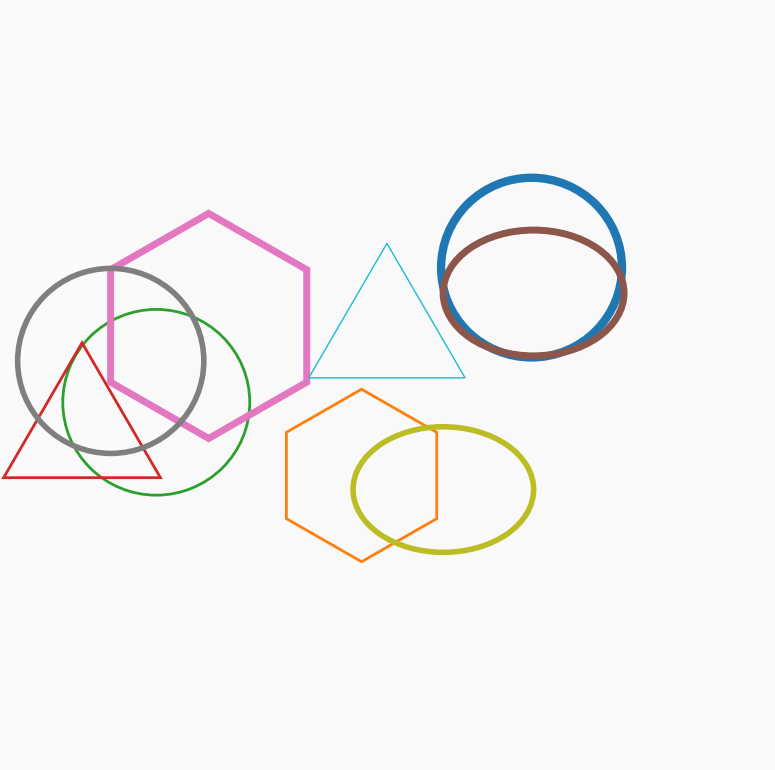[{"shape": "circle", "thickness": 3, "radius": 0.58, "center": [0.686, 0.652]}, {"shape": "hexagon", "thickness": 1, "radius": 0.56, "center": [0.467, 0.382]}, {"shape": "circle", "thickness": 1, "radius": 0.6, "center": [0.202, 0.478]}, {"shape": "triangle", "thickness": 1, "radius": 0.58, "center": [0.106, 0.438]}, {"shape": "oval", "thickness": 2.5, "radius": 0.58, "center": [0.689, 0.62]}, {"shape": "hexagon", "thickness": 2.5, "radius": 0.73, "center": [0.269, 0.577]}, {"shape": "circle", "thickness": 2, "radius": 0.6, "center": [0.143, 0.531]}, {"shape": "oval", "thickness": 2, "radius": 0.58, "center": [0.572, 0.364]}, {"shape": "triangle", "thickness": 0.5, "radius": 0.58, "center": [0.499, 0.568]}]